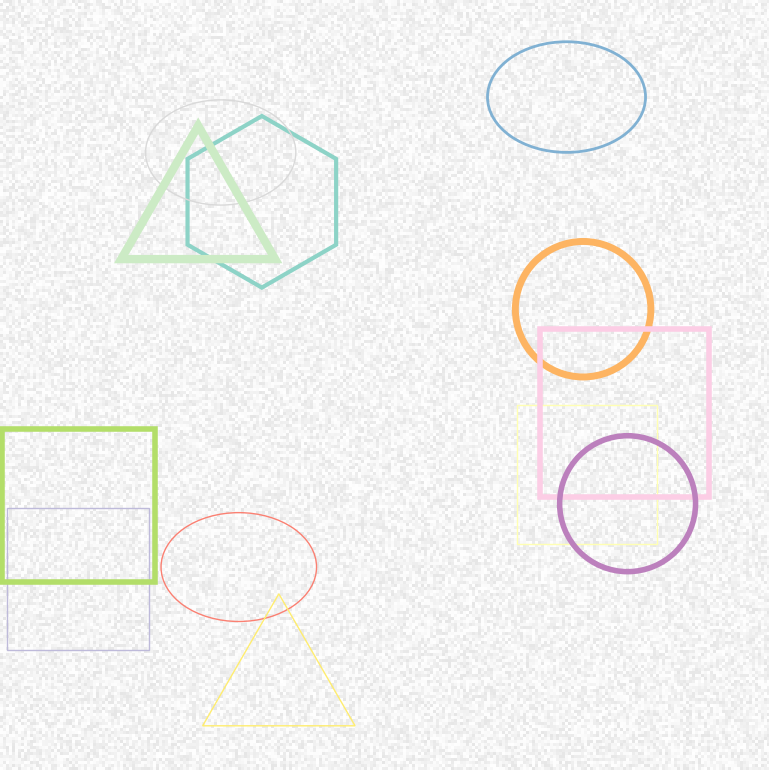[{"shape": "hexagon", "thickness": 1.5, "radius": 0.56, "center": [0.34, 0.738]}, {"shape": "square", "thickness": 0.5, "radius": 0.45, "center": [0.762, 0.384]}, {"shape": "square", "thickness": 0.5, "radius": 0.46, "center": [0.102, 0.248]}, {"shape": "oval", "thickness": 0.5, "radius": 0.5, "center": [0.31, 0.264]}, {"shape": "oval", "thickness": 1, "radius": 0.51, "center": [0.736, 0.874]}, {"shape": "circle", "thickness": 2.5, "radius": 0.44, "center": [0.757, 0.598]}, {"shape": "square", "thickness": 2, "radius": 0.5, "center": [0.102, 0.344]}, {"shape": "square", "thickness": 2, "radius": 0.55, "center": [0.811, 0.464]}, {"shape": "oval", "thickness": 0.5, "radius": 0.49, "center": [0.287, 0.802]}, {"shape": "circle", "thickness": 2, "radius": 0.44, "center": [0.815, 0.346]}, {"shape": "triangle", "thickness": 3, "radius": 0.58, "center": [0.257, 0.721]}, {"shape": "triangle", "thickness": 0.5, "radius": 0.57, "center": [0.362, 0.115]}]